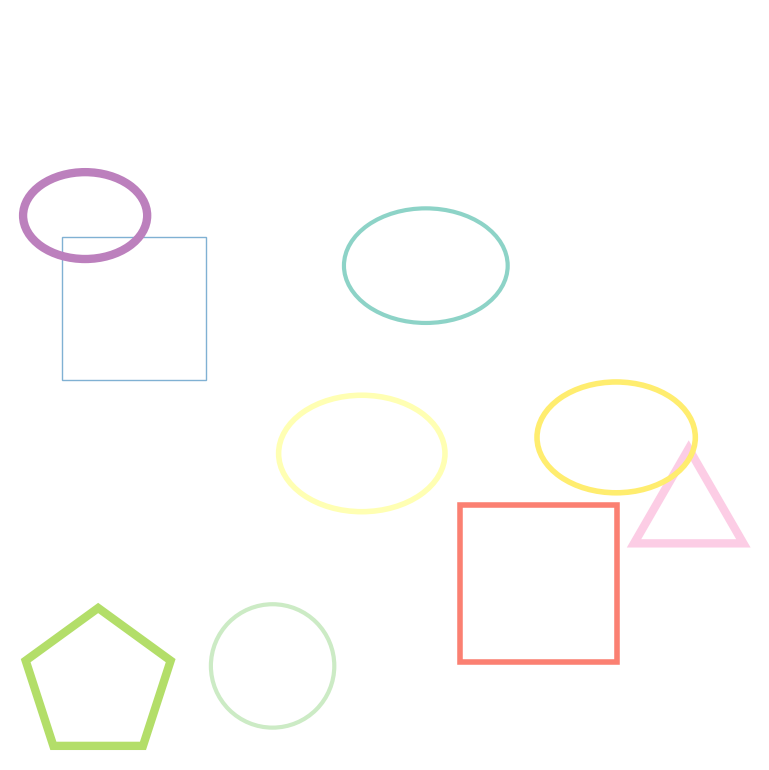[{"shape": "oval", "thickness": 1.5, "radius": 0.53, "center": [0.553, 0.655]}, {"shape": "oval", "thickness": 2, "radius": 0.54, "center": [0.47, 0.411]}, {"shape": "square", "thickness": 2, "radius": 0.51, "center": [0.7, 0.242]}, {"shape": "square", "thickness": 0.5, "radius": 0.46, "center": [0.174, 0.6]}, {"shape": "pentagon", "thickness": 3, "radius": 0.49, "center": [0.127, 0.111]}, {"shape": "triangle", "thickness": 3, "radius": 0.41, "center": [0.894, 0.335]}, {"shape": "oval", "thickness": 3, "radius": 0.4, "center": [0.111, 0.72]}, {"shape": "circle", "thickness": 1.5, "radius": 0.4, "center": [0.354, 0.135]}, {"shape": "oval", "thickness": 2, "radius": 0.51, "center": [0.8, 0.432]}]